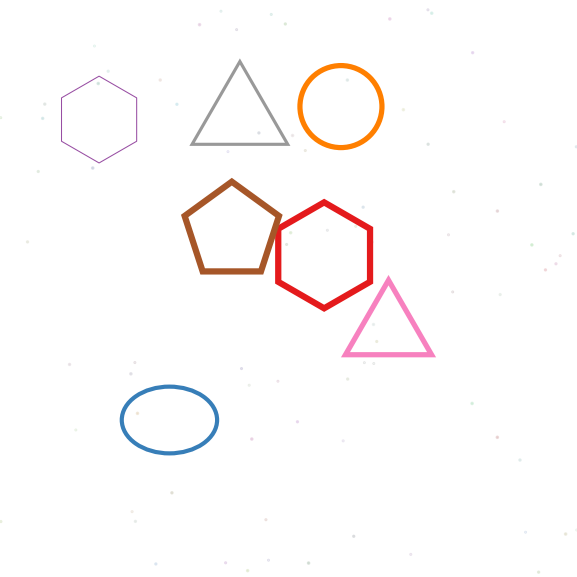[{"shape": "hexagon", "thickness": 3, "radius": 0.46, "center": [0.561, 0.557]}, {"shape": "oval", "thickness": 2, "radius": 0.41, "center": [0.293, 0.272]}, {"shape": "hexagon", "thickness": 0.5, "radius": 0.38, "center": [0.172, 0.792]}, {"shape": "circle", "thickness": 2.5, "radius": 0.36, "center": [0.59, 0.815]}, {"shape": "pentagon", "thickness": 3, "radius": 0.43, "center": [0.401, 0.599]}, {"shape": "triangle", "thickness": 2.5, "radius": 0.43, "center": [0.673, 0.428]}, {"shape": "triangle", "thickness": 1.5, "radius": 0.48, "center": [0.415, 0.797]}]